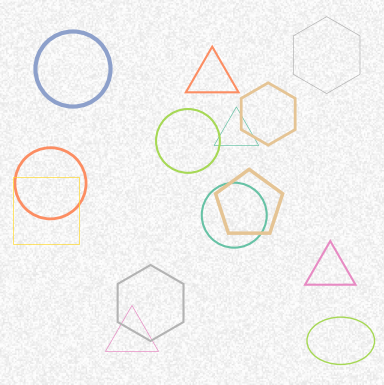[{"shape": "triangle", "thickness": 0.5, "radius": 0.33, "center": [0.614, 0.655]}, {"shape": "circle", "thickness": 1.5, "radius": 0.42, "center": [0.608, 0.441]}, {"shape": "circle", "thickness": 2, "radius": 0.46, "center": [0.131, 0.524]}, {"shape": "triangle", "thickness": 1.5, "radius": 0.4, "center": [0.551, 0.8]}, {"shape": "circle", "thickness": 3, "radius": 0.49, "center": [0.19, 0.821]}, {"shape": "triangle", "thickness": 1.5, "radius": 0.38, "center": [0.858, 0.298]}, {"shape": "triangle", "thickness": 0.5, "radius": 0.4, "center": [0.343, 0.127]}, {"shape": "circle", "thickness": 1.5, "radius": 0.41, "center": [0.488, 0.634]}, {"shape": "oval", "thickness": 1, "radius": 0.44, "center": [0.885, 0.115]}, {"shape": "square", "thickness": 0.5, "radius": 0.43, "center": [0.119, 0.453]}, {"shape": "hexagon", "thickness": 2, "radius": 0.4, "center": [0.697, 0.704]}, {"shape": "pentagon", "thickness": 2.5, "radius": 0.46, "center": [0.647, 0.469]}, {"shape": "hexagon", "thickness": 0.5, "radius": 0.5, "center": [0.848, 0.857]}, {"shape": "hexagon", "thickness": 1.5, "radius": 0.49, "center": [0.391, 0.213]}]